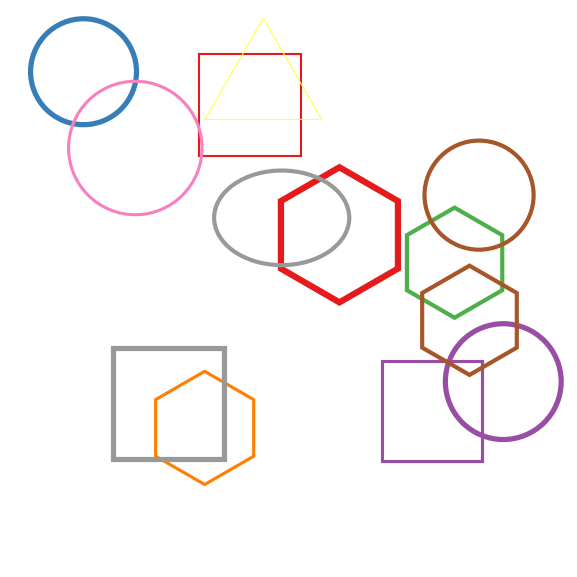[{"shape": "hexagon", "thickness": 3, "radius": 0.58, "center": [0.588, 0.593]}, {"shape": "square", "thickness": 1, "radius": 0.44, "center": [0.433, 0.817]}, {"shape": "circle", "thickness": 2.5, "radius": 0.46, "center": [0.145, 0.875]}, {"shape": "hexagon", "thickness": 2, "radius": 0.48, "center": [0.787, 0.544]}, {"shape": "square", "thickness": 1.5, "radius": 0.43, "center": [0.747, 0.287]}, {"shape": "circle", "thickness": 2.5, "radius": 0.5, "center": [0.871, 0.338]}, {"shape": "hexagon", "thickness": 1.5, "radius": 0.49, "center": [0.354, 0.258]}, {"shape": "triangle", "thickness": 0.5, "radius": 0.58, "center": [0.456, 0.851]}, {"shape": "hexagon", "thickness": 2, "radius": 0.47, "center": [0.813, 0.445]}, {"shape": "circle", "thickness": 2, "radius": 0.47, "center": [0.83, 0.661]}, {"shape": "circle", "thickness": 1.5, "radius": 0.58, "center": [0.234, 0.743]}, {"shape": "oval", "thickness": 2, "radius": 0.58, "center": [0.488, 0.622]}, {"shape": "square", "thickness": 2.5, "radius": 0.48, "center": [0.292, 0.3]}]